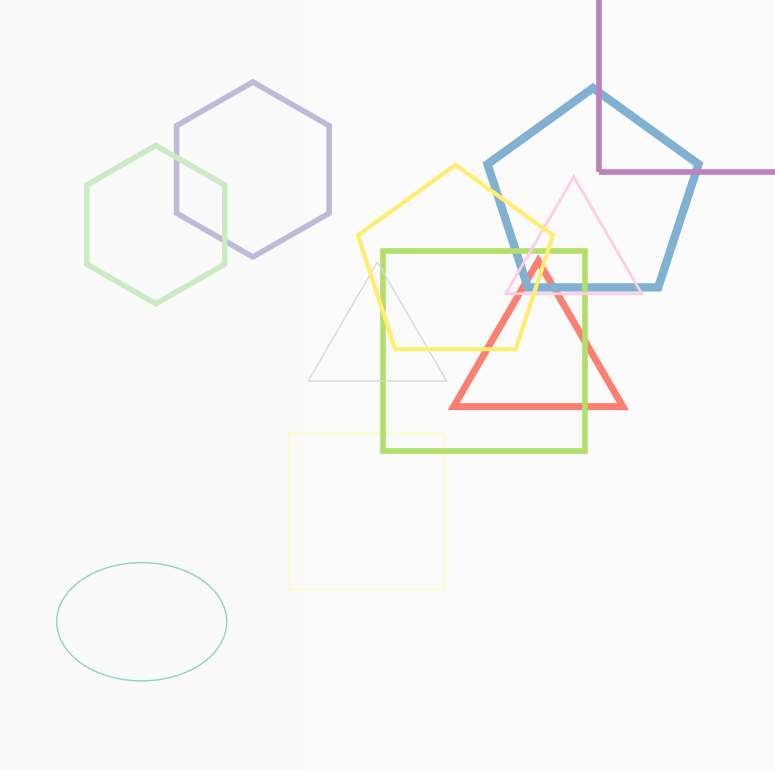[{"shape": "oval", "thickness": 0.5, "radius": 0.55, "center": [0.183, 0.193]}, {"shape": "square", "thickness": 0.5, "radius": 0.5, "center": [0.473, 0.336]}, {"shape": "hexagon", "thickness": 2, "radius": 0.57, "center": [0.326, 0.78]}, {"shape": "triangle", "thickness": 2.5, "radius": 0.63, "center": [0.695, 0.535]}, {"shape": "pentagon", "thickness": 3, "radius": 0.72, "center": [0.765, 0.743]}, {"shape": "square", "thickness": 2, "radius": 0.65, "center": [0.624, 0.544]}, {"shape": "triangle", "thickness": 1, "radius": 0.51, "center": [0.74, 0.669]}, {"shape": "triangle", "thickness": 0.5, "radius": 0.52, "center": [0.487, 0.557]}, {"shape": "square", "thickness": 2, "radius": 0.57, "center": [0.888, 0.891]}, {"shape": "hexagon", "thickness": 2, "radius": 0.51, "center": [0.201, 0.708]}, {"shape": "pentagon", "thickness": 1.5, "radius": 0.66, "center": [0.588, 0.654]}]